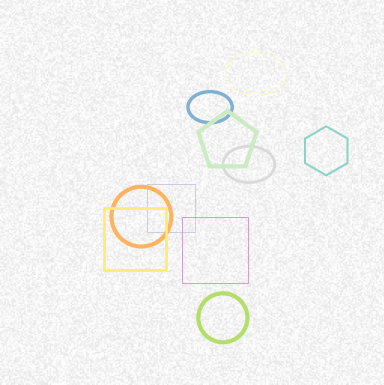[{"shape": "hexagon", "thickness": 1.5, "radius": 0.32, "center": [0.847, 0.608]}, {"shape": "oval", "thickness": 0.5, "radius": 0.39, "center": [0.664, 0.808]}, {"shape": "square", "thickness": 0.5, "radius": 0.31, "center": [0.444, 0.459]}, {"shape": "oval", "thickness": 2.5, "radius": 0.29, "center": [0.546, 0.722]}, {"shape": "circle", "thickness": 3, "radius": 0.39, "center": [0.367, 0.437]}, {"shape": "circle", "thickness": 3, "radius": 0.32, "center": [0.579, 0.175]}, {"shape": "oval", "thickness": 2, "radius": 0.34, "center": [0.647, 0.573]}, {"shape": "square", "thickness": 0.5, "radius": 0.43, "center": [0.558, 0.35]}, {"shape": "pentagon", "thickness": 3, "radius": 0.4, "center": [0.591, 0.632]}, {"shape": "square", "thickness": 2, "radius": 0.41, "center": [0.351, 0.379]}]